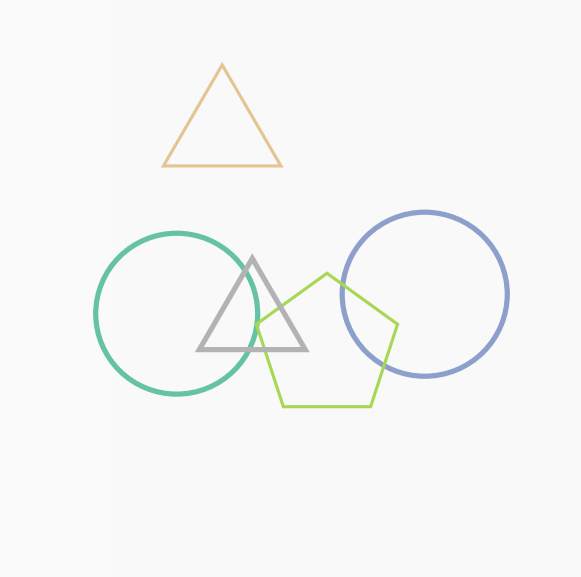[{"shape": "circle", "thickness": 2.5, "radius": 0.7, "center": [0.304, 0.456]}, {"shape": "circle", "thickness": 2.5, "radius": 0.71, "center": [0.731, 0.49]}, {"shape": "pentagon", "thickness": 1.5, "radius": 0.64, "center": [0.563, 0.398]}, {"shape": "triangle", "thickness": 1.5, "radius": 0.58, "center": [0.382, 0.77]}, {"shape": "triangle", "thickness": 2.5, "radius": 0.53, "center": [0.434, 0.446]}]